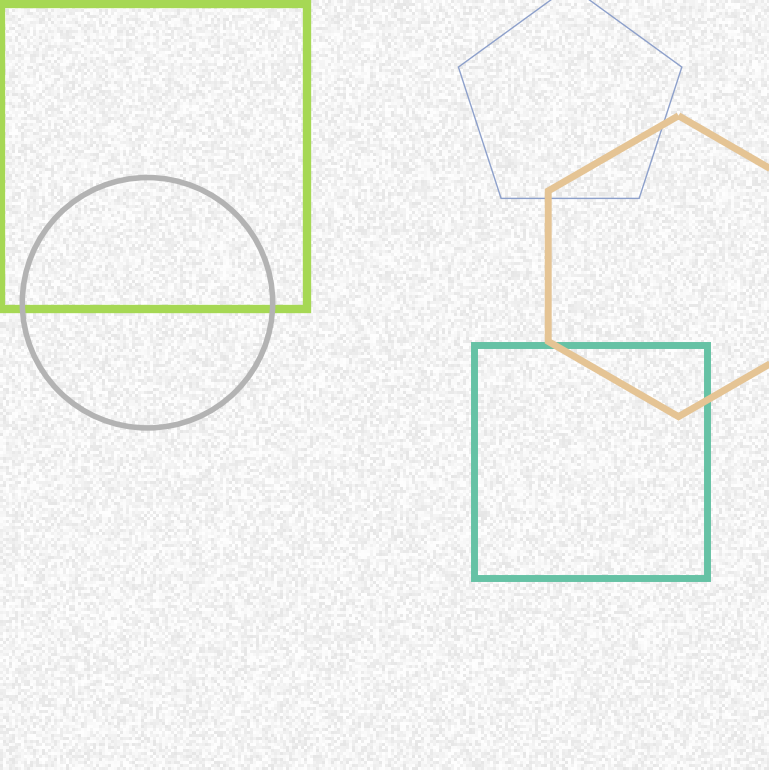[{"shape": "square", "thickness": 2.5, "radius": 0.76, "center": [0.767, 0.4]}, {"shape": "pentagon", "thickness": 0.5, "radius": 0.76, "center": [0.74, 0.866]}, {"shape": "square", "thickness": 3, "radius": 0.99, "center": [0.2, 0.797]}, {"shape": "hexagon", "thickness": 2.5, "radius": 0.98, "center": [0.881, 0.654]}, {"shape": "circle", "thickness": 2, "radius": 0.81, "center": [0.192, 0.607]}]